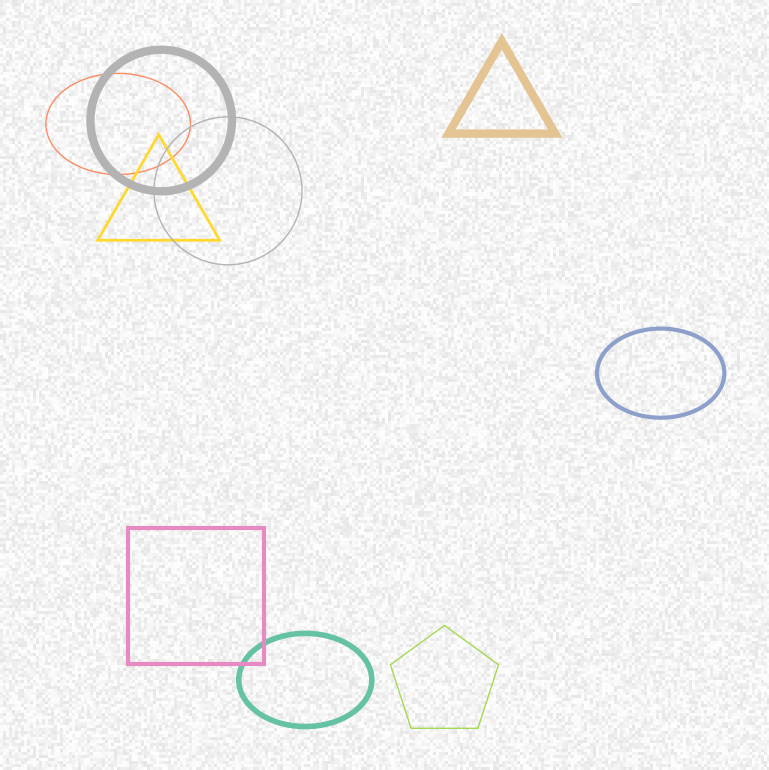[{"shape": "oval", "thickness": 2, "radius": 0.43, "center": [0.396, 0.117]}, {"shape": "oval", "thickness": 0.5, "radius": 0.47, "center": [0.153, 0.839]}, {"shape": "oval", "thickness": 1.5, "radius": 0.41, "center": [0.858, 0.515]}, {"shape": "square", "thickness": 1.5, "radius": 0.44, "center": [0.255, 0.226]}, {"shape": "pentagon", "thickness": 0.5, "radius": 0.37, "center": [0.577, 0.114]}, {"shape": "triangle", "thickness": 1, "radius": 0.46, "center": [0.206, 0.734]}, {"shape": "triangle", "thickness": 3, "radius": 0.4, "center": [0.652, 0.866]}, {"shape": "circle", "thickness": 0.5, "radius": 0.48, "center": [0.296, 0.752]}, {"shape": "circle", "thickness": 3, "radius": 0.46, "center": [0.209, 0.843]}]